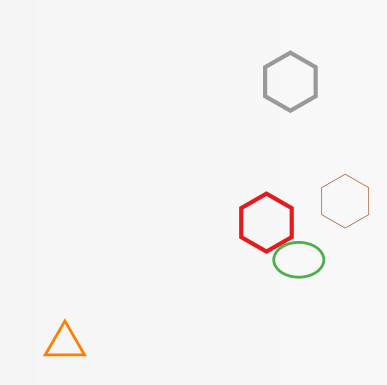[{"shape": "hexagon", "thickness": 3, "radius": 0.38, "center": [0.688, 0.422]}, {"shape": "oval", "thickness": 2, "radius": 0.32, "center": [0.771, 0.325]}, {"shape": "triangle", "thickness": 2, "radius": 0.29, "center": [0.167, 0.108]}, {"shape": "hexagon", "thickness": 0.5, "radius": 0.35, "center": [0.891, 0.478]}, {"shape": "hexagon", "thickness": 3, "radius": 0.38, "center": [0.749, 0.788]}]